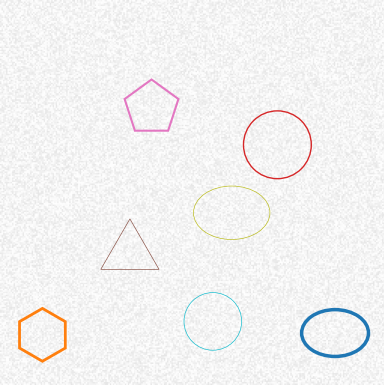[{"shape": "oval", "thickness": 2.5, "radius": 0.43, "center": [0.87, 0.135]}, {"shape": "hexagon", "thickness": 2, "radius": 0.34, "center": [0.11, 0.13]}, {"shape": "circle", "thickness": 1, "radius": 0.44, "center": [0.72, 0.624]}, {"shape": "triangle", "thickness": 0.5, "radius": 0.44, "center": [0.337, 0.344]}, {"shape": "pentagon", "thickness": 1.5, "radius": 0.37, "center": [0.394, 0.72]}, {"shape": "oval", "thickness": 0.5, "radius": 0.5, "center": [0.602, 0.447]}, {"shape": "circle", "thickness": 0.5, "radius": 0.37, "center": [0.553, 0.165]}]